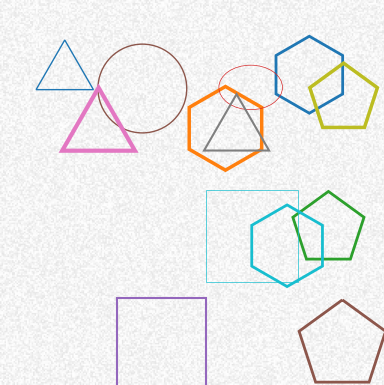[{"shape": "triangle", "thickness": 1, "radius": 0.43, "center": [0.168, 0.81]}, {"shape": "hexagon", "thickness": 2, "radius": 0.5, "center": [0.803, 0.806]}, {"shape": "hexagon", "thickness": 2.5, "radius": 0.54, "center": [0.586, 0.667]}, {"shape": "pentagon", "thickness": 2, "radius": 0.49, "center": [0.853, 0.406]}, {"shape": "oval", "thickness": 0.5, "radius": 0.41, "center": [0.651, 0.773]}, {"shape": "square", "thickness": 1.5, "radius": 0.58, "center": [0.419, 0.109]}, {"shape": "pentagon", "thickness": 2, "radius": 0.59, "center": [0.889, 0.103]}, {"shape": "circle", "thickness": 1, "radius": 0.58, "center": [0.37, 0.77]}, {"shape": "triangle", "thickness": 3, "radius": 0.55, "center": [0.256, 0.663]}, {"shape": "triangle", "thickness": 1.5, "radius": 0.49, "center": [0.614, 0.658]}, {"shape": "pentagon", "thickness": 2.5, "radius": 0.46, "center": [0.892, 0.744]}, {"shape": "hexagon", "thickness": 2, "radius": 0.53, "center": [0.746, 0.362]}, {"shape": "square", "thickness": 0.5, "radius": 0.6, "center": [0.655, 0.387]}]